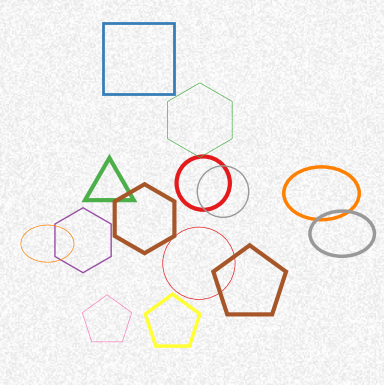[{"shape": "circle", "thickness": 0.5, "radius": 0.47, "center": [0.517, 0.316]}, {"shape": "circle", "thickness": 3, "radius": 0.35, "center": [0.528, 0.524]}, {"shape": "square", "thickness": 2, "radius": 0.46, "center": [0.36, 0.848]}, {"shape": "triangle", "thickness": 3, "radius": 0.37, "center": [0.284, 0.517]}, {"shape": "hexagon", "thickness": 0.5, "radius": 0.48, "center": [0.519, 0.688]}, {"shape": "hexagon", "thickness": 1, "radius": 0.42, "center": [0.216, 0.376]}, {"shape": "oval", "thickness": 2.5, "radius": 0.49, "center": [0.835, 0.498]}, {"shape": "oval", "thickness": 0.5, "radius": 0.34, "center": [0.123, 0.367]}, {"shape": "pentagon", "thickness": 2.5, "radius": 0.37, "center": [0.448, 0.161]}, {"shape": "hexagon", "thickness": 3, "radius": 0.45, "center": [0.375, 0.432]}, {"shape": "pentagon", "thickness": 3, "radius": 0.5, "center": [0.649, 0.264]}, {"shape": "pentagon", "thickness": 0.5, "radius": 0.34, "center": [0.278, 0.167]}, {"shape": "oval", "thickness": 2.5, "radius": 0.42, "center": [0.889, 0.393]}, {"shape": "circle", "thickness": 1, "radius": 0.33, "center": [0.579, 0.502]}]